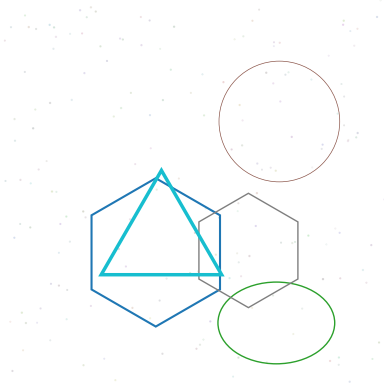[{"shape": "hexagon", "thickness": 1.5, "radius": 0.96, "center": [0.405, 0.344]}, {"shape": "oval", "thickness": 1, "radius": 0.76, "center": [0.718, 0.161]}, {"shape": "circle", "thickness": 0.5, "radius": 0.78, "center": [0.726, 0.684]}, {"shape": "hexagon", "thickness": 1, "radius": 0.74, "center": [0.645, 0.349]}, {"shape": "triangle", "thickness": 2.5, "radius": 0.9, "center": [0.419, 0.377]}]